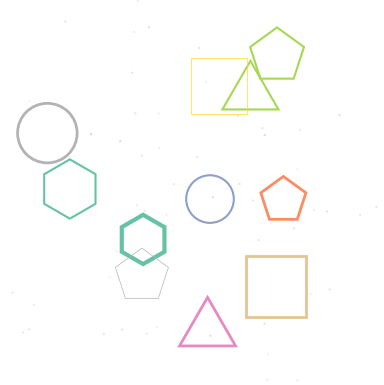[{"shape": "hexagon", "thickness": 1.5, "radius": 0.38, "center": [0.181, 0.509]}, {"shape": "hexagon", "thickness": 3, "radius": 0.32, "center": [0.372, 0.378]}, {"shape": "pentagon", "thickness": 2, "radius": 0.31, "center": [0.736, 0.48]}, {"shape": "circle", "thickness": 1.5, "radius": 0.31, "center": [0.545, 0.483]}, {"shape": "triangle", "thickness": 2, "radius": 0.42, "center": [0.539, 0.143]}, {"shape": "triangle", "thickness": 1.5, "radius": 0.42, "center": [0.65, 0.758]}, {"shape": "pentagon", "thickness": 1.5, "radius": 0.37, "center": [0.72, 0.855]}, {"shape": "square", "thickness": 0.5, "radius": 0.36, "center": [0.569, 0.776]}, {"shape": "square", "thickness": 2, "radius": 0.39, "center": [0.718, 0.256]}, {"shape": "pentagon", "thickness": 0.5, "radius": 0.36, "center": [0.369, 0.283]}, {"shape": "circle", "thickness": 2, "radius": 0.39, "center": [0.123, 0.654]}]